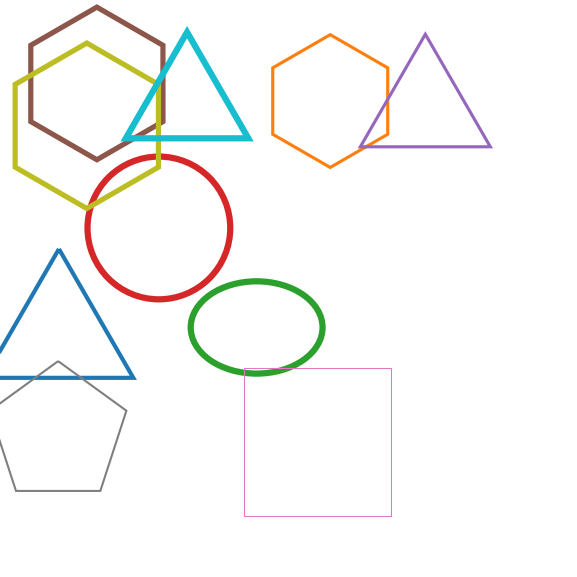[{"shape": "triangle", "thickness": 2, "radius": 0.74, "center": [0.102, 0.419]}, {"shape": "hexagon", "thickness": 1.5, "radius": 0.57, "center": [0.572, 0.824]}, {"shape": "oval", "thickness": 3, "radius": 0.57, "center": [0.444, 0.432]}, {"shape": "circle", "thickness": 3, "radius": 0.62, "center": [0.275, 0.604]}, {"shape": "triangle", "thickness": 1.5, "radius": 0.65, "center": [0.737, 0.81]}, {"shape": "hexagon", "thickness": 2.5, "radius": 0.66, "center": [0.168, 0.855]}, {"shape": "square", "thickness": 0.5, "radius": 0.64, "center": [0.55, 0.234]}, {"shape": "pentagon", "thickness": 1, "radius": 0.62, "center": [0.101, 0.25]}, {"shape": "hexagon", "thickness": 2.5, "radius": 0.72, "center": [0.15, 0.781]}, {"shape": "triangle", "thickness": 3, "radius": 0.61, "center": [0.324, 0.821]}]